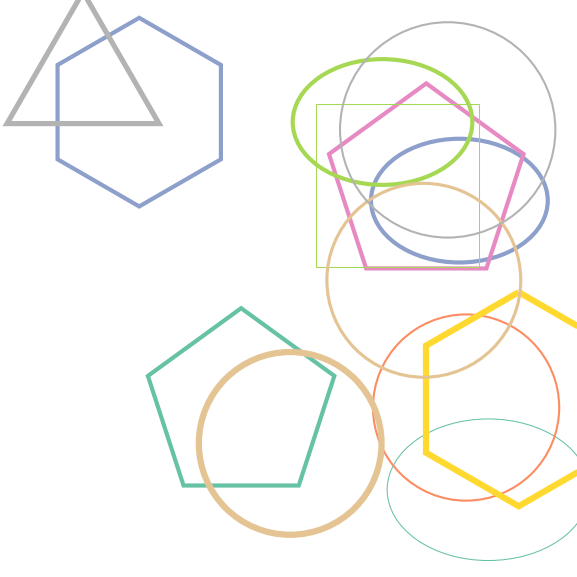[{"shape": "pentagon", "thickness": 2, "radius": 0.85, "center": [0.418, 0.296]}, {"shape": "oval", "thickness": 0.5, "radius": 0.88, "center": [0.846, 0.151]}, {"shape": "circle", "thickness": 1, "radius": 0.81, "center": [0.807, 0.293]}, {"shape": "oval", "thickness": 2, "radius": 0.77, "center": [0.795, 0.652]}, {"shape": "hexagon", "thickness": 2, "radius": 0.82, "center": [0.241, 0.805]}, {"shape": "pentagon", "thickness": 2, "radius": 0.89, "center": [0.738, 0.678]}, {"shape": "square", "thickness": 0.5, "radius": 0.71, "center": [0.689, 0.678]}, {"shape": "oval", "thickness": 2, "radius": 0.78, "center": [0.662, 0.788]}, {"shape": "hexagon", "thickness": 3, "radius": 0.93, "center": [0.898, 0.308]}, {"shape": "circle", "thickness": 3, "radius": 0.79, "center": [0.502, 0.231]}, {"shape": "circle", "thickness": 1.5, "radius": 0.84, "center": [0.734, 0.514]}, {"shape": "triangle", "thickness": 2.5, "radius": 0.76, "center": [0.144, 0.861]}, {"shape": "circle", "thickness": 1, "radius": 0.93, "center": [0.775, 0.774]}]